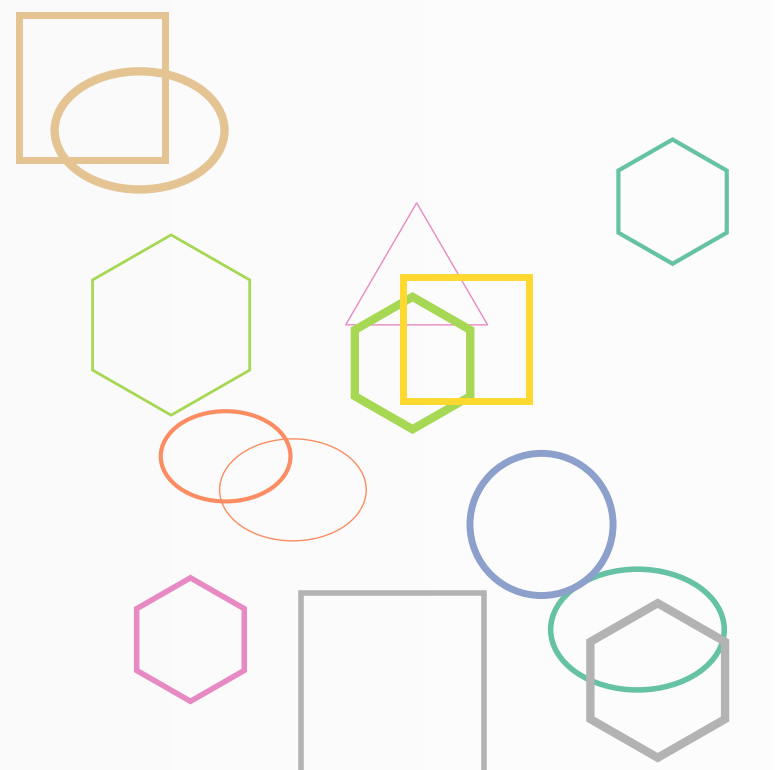[{"shape": "hexagon", "thickness": 1.5, "radius": 0.4, "center": [0.868, 0.738]}, {"shape": "oval", "thickness": 2, "radius": 0.56, "center": [0.823, 0.182]}, {"shape": "oval", "thickness": 1.5, "radius": 0.42, "center": [0.291, 0.407]}, {"shape": "oval", "thickness": 0.5, "radius": 0.47, "center": [0.378, 0.364]}, {"shape": "circle", "thickness": 2.5, "radius": 0.46, "center": [0.699, 0.319]}, {"shape": "triangle", "thickness": 0.5, "radius": 0.53, "center": [0.538, 0.631]}, {"shape": "hexagon", "thickness": 2, "radius": 0.4, "center": [0.246, 0.169]}, {"shape": "hexagon", "thickness": 1, "radius": 0.59, "center": [0.221, 0.578]}, {"shape": "hexagon", "thickness": 3, "radius": 0.43, "center": [0.532, 0.528]}, {"shape": "square", "thickness": 2.5, "radius": 0.4, "center": [0.601, 0.56]}, {"shape": "oval", "thickness": 3, "radius": 0.55, "center": [0.18, 0.831]}, {"shape": "square", "thickness": 2.5, "radius": 0.47, "center": [0.119, 0.886]}, {"shape": "square", "thickness": 2, "radius": 0.59, "center": [0.506, 0.112]}, {"shape": "hexagon", "thickness": 3, "radius": 0.5, "center": [0.849, 0.116]}]